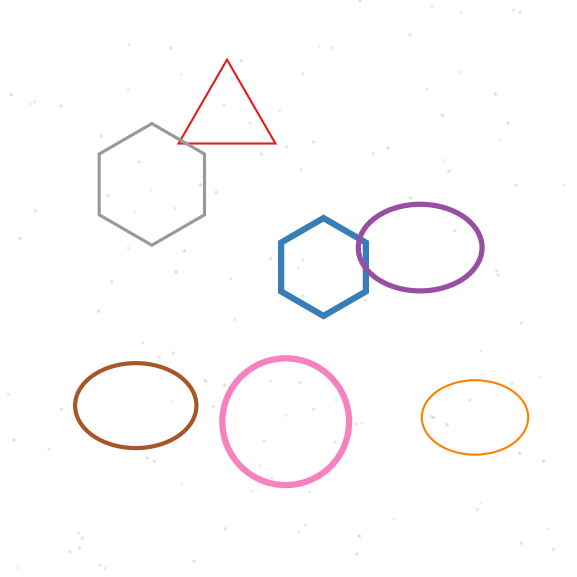[{"shape": "triangle", "thickness": 1, "radius": 0.48, "center": [0.393, 0.799]}, {"shape": "hexagon", "thickness": 3, "radius": 0.42, "center": [0.56, 0.537]}, {"shape": "oval", "thickness": 2.5, "radius": 0.54, "center": [0.728, 0.57]}, {"shape": "oval", "thickness": 1, "radius": 0.46, "center": [0.823, 0.276]}, {"shape": "oval", "thickness": 2, "radius": 0.53, "center": [0.235, 0.297]}, {"shape": "circle", "thickness": 3, "radius": 0.55, "center": [0.495, 0.269]}, {"shape": "hexagon", "thickness": 1.5, "radius": 0.53, "center": [0.263, 0.68]}]